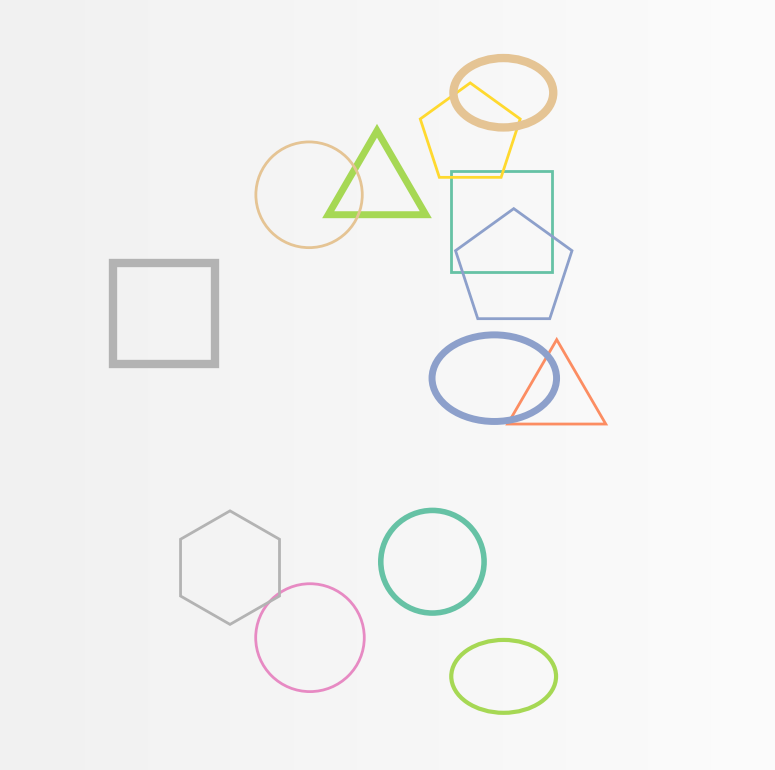[{"shape": "square", "thickness": 1, "radius": 0.33, "center": [0.647, 0.712]}, {"shape": "circle", "thickness": 2, "radius": 0.33, "center": [0.558, 0.27]}, {"shape": "triangle", "thickness": 1, "radius": 0.37, "center": [0.718, 0.486]}, {"shape": "oval", "thickness": 2.5, "radius": 0.4, "center": [0.638, 0.509]}, {"shape": "pentagon", "thickness": 1, "radius": 0.4, "center": [0.663, 0.65]}, {"shape": "circle", "thickness": 1, "radius": 0.35, "center": [0.4, 0.172]}, {"shape": "oval", "thickness": 1.5, "radius": 0.34, "center": [0.65, 0.122]}, {"shape": "triangle", "thickness": 2.5, "radius": 0.36, "center": [0.486, 0.757]}, {"shape": "pentagon", "thickness": 1, "radius": 0.34, "center": [0.607, 0.825]}, {"shape": "circle", "thickness": 1, "radius": 0.34, "center": [0.399, 0.747]}, {"shape": "oval", "thickness": 3, "radius": 0.32, "center": [0.649, 0.88]}, {"shape": "hexagon", "thickness": 1, "radius": 0.37, "center": [0.297, 0.263]}, {"shape": "square", "thickness": 3, "radius": 0.33, "center": [0.212, 0.593]}]